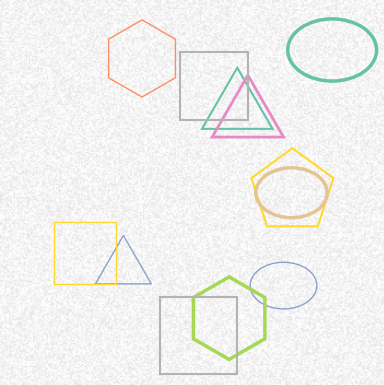[{"shape": "triangle", "thickness": 1.5, "radius": 0.53, "center": [0.616, 0.718]}, {"shape": "oval", "thickness": 2.5, "radius": 0.58, "center": [0.863, 0.87]}, {"shape": "hexagon", "thickness": 1, "radius": 0.5, "center": [0.369, 0.848]}, {"shape": "oval", "thickness": 1, "radius": 0.43, "center": [0.736, 0.258]}, {"shape": "triangle", "thickness": 1, "radius": 0.42, "center": [0.321, 0.305]}, {"shape": "triangle", "thickness": 2, "radius": 0.54, "center": [0.644, 0.697]}, {"shape": "hexagon", "thickness": 2.5, "radius": 0.54, "center": [0.595, 0.174]}, {"shape": "square", "thickness": 1, "radius": 0.4, "center": [0.22, 0.342]}, {"shape": "pentagon", "thickness": 1.5, "radius": 0.56, "center": [0.76, 0.503]}, {"shape": "oval", "thickness": 2.5, "radius": 0.46, "center": [0.757, 0.499]}, {"shape": "square", "thickness": 1.5, "radius": 0.44, "center": [0.557, 0.777]}, {"shape": "square", "thickness": 1.5, "radius": 0.5, "center": [0.516, 0.128]}]